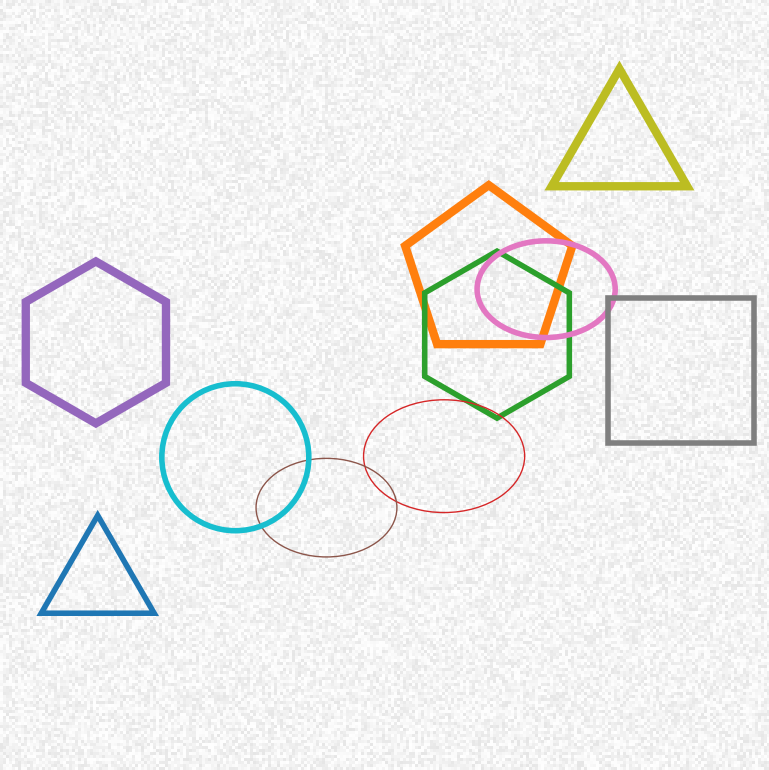[{"shape": "triangle", "thickness": 2, "radius": 0.42, "center": [0.127, 0.246]}, {"shape": "pentagon", "thickness": 3, "radius": 0.57, "center": [0.635, 0.645]}, {"shape": "hexagon", "thickness": 2, "radius": 0.54, "center": [0.645, 0.565]}, {"shape": "oval", "thickness": 0.5, "radius": 0.52, "center": [0.577, 0.408]}, {"shape": "hexagon", "thickness": 3, "radius": 0.53, "center": [0.125, 0.555]}, {"shape": "oval", "thickness": 0.5, "radius": 0.46, "center": [0.424, 0.341]}, {"shape": "oval", "thickness": 2, "radius": 0.45, "center": [0.709, 0.624]}, {"shape": "square", "thickness": 2, "radius": 0.47, "center": [0.884, 0.519]}, {"shape": "triangle", "thickness": 3, "radius": 0.51, "center": [0.804, 0.809]}, {"shape": "circle", "thickness": 2, "radius": 0.48, "center": [0.306, 0.406]}]